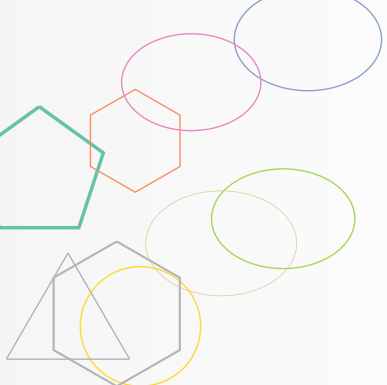[{"shape": "pentagon", "thickness": 2.5, "radius": 0.87, "center": [0.101, 0.549]}, {"shape": "hexagon", "thickness": 1, "radius": 0.67, "center": [0.349, 0.634]}, {"shape": "oval", "thickness": 1, "radius": 0.95, "center": [0.795, 0.897]}, {"shape": "oval", "thickness": 1, "radius": 0.9, "center": [0.494, 0.786]}, {"shape": "oval", "thickness": 1, "radius": 0.92, "center": [0.731, 0.432]}, {"shape": "circle", "thickness": 1, "radius": 0.78, "center": [0.363, 0.152]}, {"shape": "oval", "thickness": 0.5, "radius": 0.97, "center": [0.571, 0.368]}, {"shape": "triangle", "thickness": 1, "radius": 0.92, "center": [0.175, 0.159]}, {"shape": "hexagon", "thickness": 1.5, "radius": 0.94, "center": [0.301, 0.185]}]